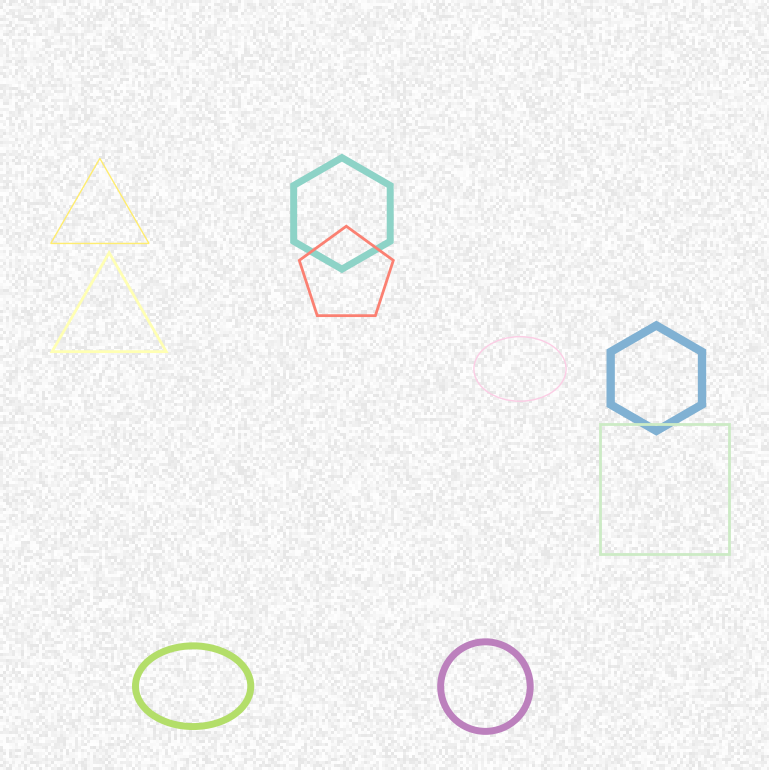[{"shape": "hexagon", "thickness": 2.5, "radius": 0.36, "center": [0.444, 0.723]}, {"shape": "triangle", "thickness": 1, "radius": 0.43, "center": [0.142, 0.586]}, {"shape": "pentagon", "thickness": 1, "radius": 0.32, "center": [0.45, 0.642]}, {"shape": "hexagon", "thickness": 3, "radius": 0.34, "center": [0.852, 0.509]}, {"shape": "oval", "thickness": 2.5, "radius": 0.37, "center": [0.251, 0.109]}, {"shape": "oval", "thickness": 0.5, "radius": 0.3, "center": [0.675, 0.521]}, {"shape": "circle", "thickness": 2.5, "radius": 0.29, "center": [0.63, 0.108]}, {"shape": "square", "thickness": 1, "radius": 0.42, "center": [0.863, 0.365]}, {"shape": "triangle", "thickness": 0.5, "radius": 0.37, "center": [0.13, 0.721]}]